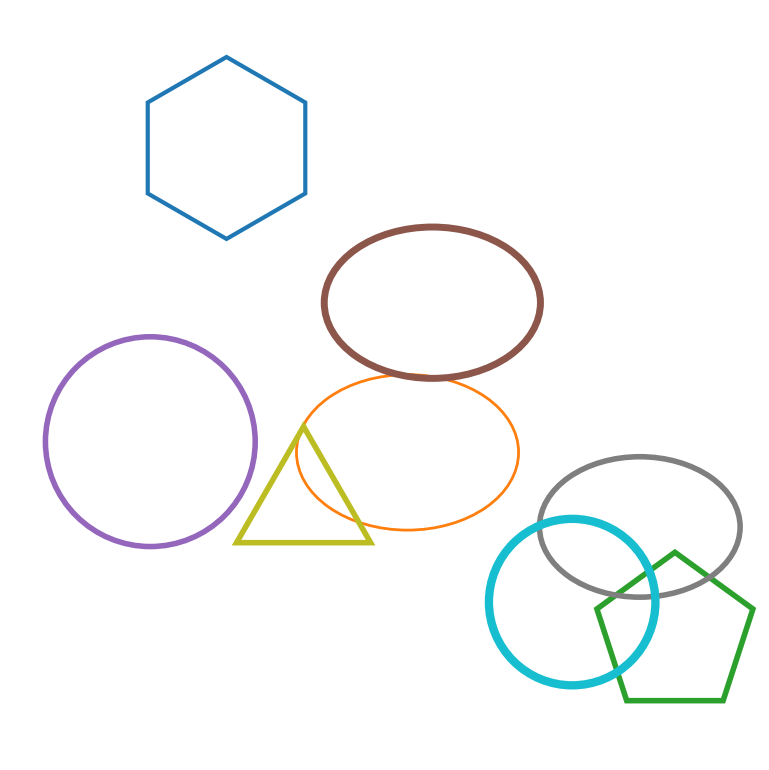[{"shape": "hexagon", "thickness": 1.5, "radius": 0.59, "center": [0.294, 0.808]}, {"shape": "oval", "thickness": 1, "radius": 0.72, "center": [0.529, 0.413]}, {"shape": "pentagon", "thickness": 2, "radius": 0.53, "center": [0.876, 0.176]}, {"shape": "circle", "thickness": 2, "radius": 0.68, "center": [0.195, 0.426]}, {"shape": "oval", "thickness": 2.5, "radius": 0.7, "center": [0.561, 0.607]}, {"shape": "oval", "thickness": 2, "radius": 0.65, "center": [0.831, 0.316]}, {"shape": "triangle", "thickness": 2, "radius": 0.5, "center": [0.394, 0.345]}, {"shape": "circle", "thickness": 3, "radius": 0.54, "center": [0.743, 0.218]}]